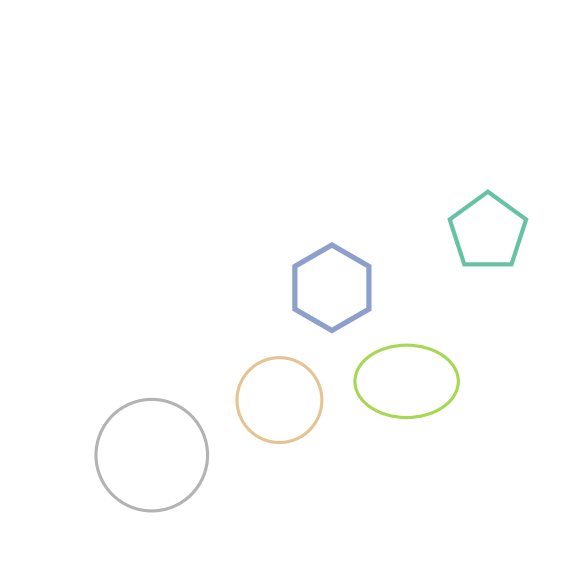[{"shape": "pentagon", "thickness": 2, "radius": 0.35, "center": [0.845, 0.598]}, {"shape": "hexagon", "thickness": 2.5, "radius": 0.37, "center": [0.575, 0.501]}, {"shape": "oval", "thickness": 1.5, "radius": 0.45, "center": [0.704, 0.339]}, {"shape": "circle", "thickness": 1.5, "radius": 0.37, "center": [0.484, 0.306]}, {"shape": "circle", "thickness": 1.5, "radius": 0.48, "center": [0.263, 0.211]}]